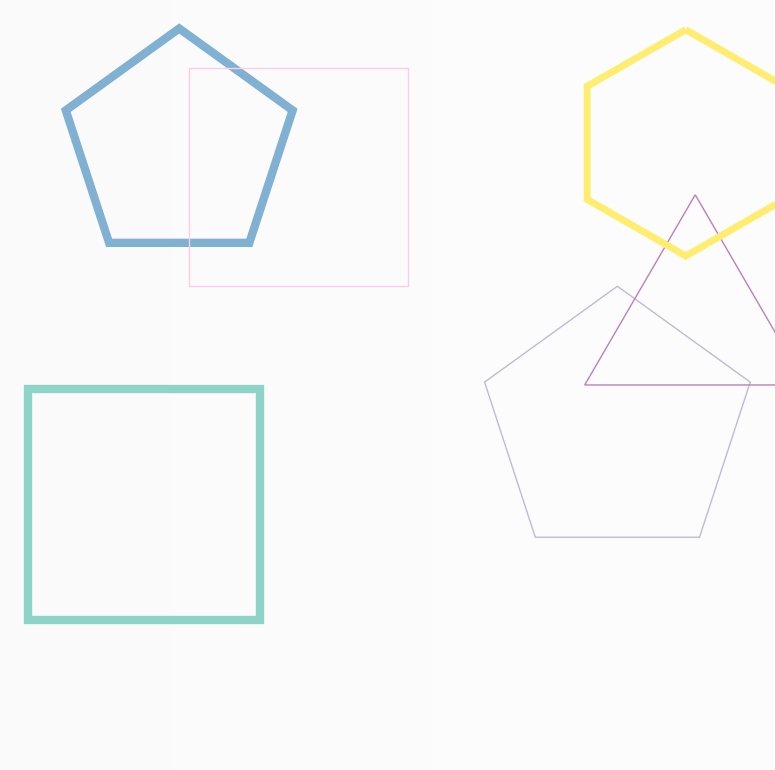[{"shape": "square", "thickness": 3, "radius": 0.75, "center": [0.186, 0.345]}, {"shape": "pentagon", "thickness": 0.5, "radius": 0.9, "center": [0.797, 0.448]}, {"shape": "pentagon", "thickness": 3, "radius": 0.77, "center": [0.231, 0.809]}, {"shape": "square", "thickness": 0.5, "radius": 0.71, "center": [0.385, 0.77]}, {"shape": "triangle", "thickness": 0.5, "radius": 0.82, "center": [0.897, 0.582]}, {"shape": "hexagon", "thickness": 2.5, "radius": 0.73, "center": [0.885, 0.814]}]